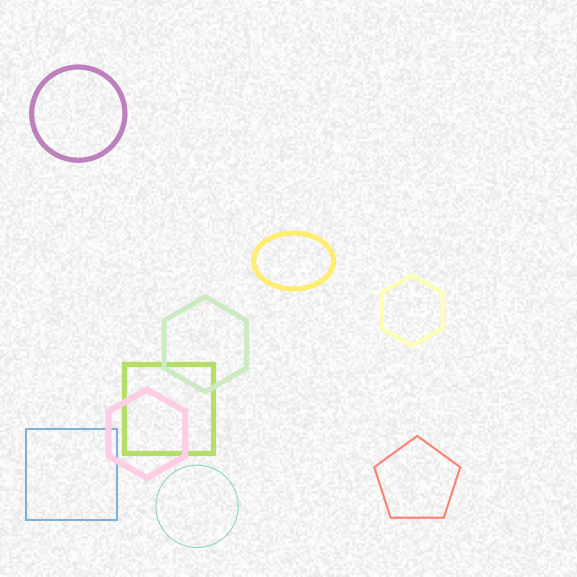[{"shape": "circle", "thickness": 0.5, "radius": 0.36, "center": [0.341, 0.122]}, {"shape": "hexagon", "thickness": 2, "radius": 0.3, "center": [0.714, 0.461]}, {"shape": "pentagon", "thickness": 1, "radius": 0.39, "center": [0.722, 0.166]}, {"shape": "square", "thickness": 1, "radius": 0.4, "center": [0.124, 0.178]}, {"shape": "square", "thickness": 2.5, "radius": 0.38, "center": [0.292, 0.292]}, {"shape": "hexagon", "thickness": 3, "radius": 0.38, "center": [0.254, 0.248]}, {"shape": "circle", "thickness": 2.5, "radius": 0.4, "center": [0.136, 0.802]}, {"shape": "hexagon", "thickness": 2.5, "radius": 0.41, "center": [0.356, 0.403]}, {"shape": "oval", "thickness": 2.5, "radius": 0.35, "center": [0.508, 0.547]}]